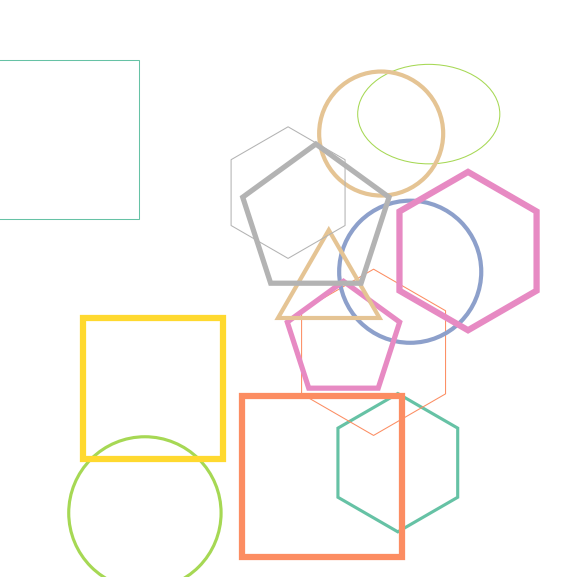[{"shape": "square", "thickness": 0.5, "radius": 0.69, "center": [0.102, 0.758]}, {"shape": "hexagon", "thickness": 1.5, "radius": 0.6, "center": [0.689, 0.198]}, {"shape": "hexagon", "thickness": 0.5, "radius": 0.72, "center": [0.647, 0.389]}, {"shape": "square", "thickness": 3, "radius": 0.7, "center": [0.557, 0.174]}, {"shape": "circle", "thickness": 2, "radius": 0.62, "center": [0.71, 0.529]}, {"shape": "pentagon", "thickness": 2.5, "radius": 0.51, "center": [0.595, 0.41]}, {"shape": "hexagon", "thickness": 3, "radius": 0.69, "center": [0.81, 0.564]}, {"shape": "circle", "thickness": 1.5, "radius": 0.66, "center": [0.251, 0.111]}, {"shape": "oval", "thickness": 0.5, "radius": 0.62, "center": [0.742, 0.802]}, {"shape": "square", "thickness": 3, "radius": 0.61, "center": [0.265, 0.327]}, {"shape": "triangle", "thickness": 2, "radius": 0.51, "center": [0.569, 0.499]}, {"shape": "circle", "thickness": 2, "radius": 0.54, "center": [0.66, 0.768]}, {"shape": "hexagon", "thickness": 0.5, "radius": 0.57, "center": [0.499, 0.666]}, {"shape": "pentagon", "thickness": 2.5, "radius": 0.67, "center": [0.547, 0.617]}]